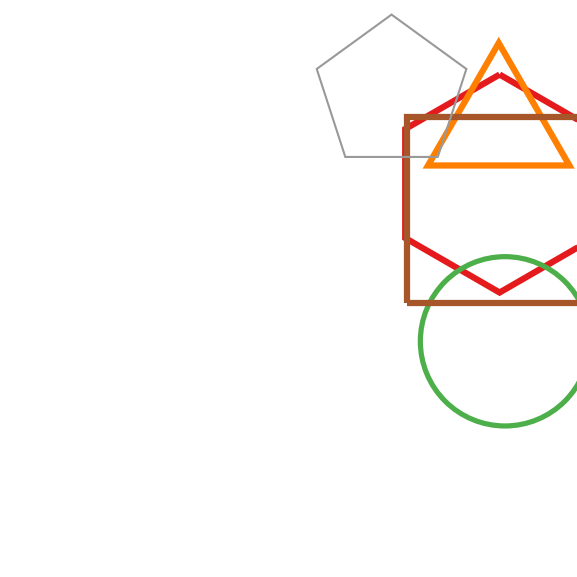[{"shape": "hexagon", "thickness": 3, "radius": 0.94, "center": [0.865, 0.681]}, {"shape": "circle", "thickness": 2.5, "radius": 0.73, "center": [0.874, 0.408]}, {"shape": "triangle", "thickness": 3, "radius": 0.71, "center": [0.864, 0.783]}, {"shape": "square", "thickness": 3, "radius": 0.8, "center": [0.866, 0.636]}, {"shape": "pentagon", "thickness": 1, "radius": 0.68, "center": [0.678, 0.838]}]